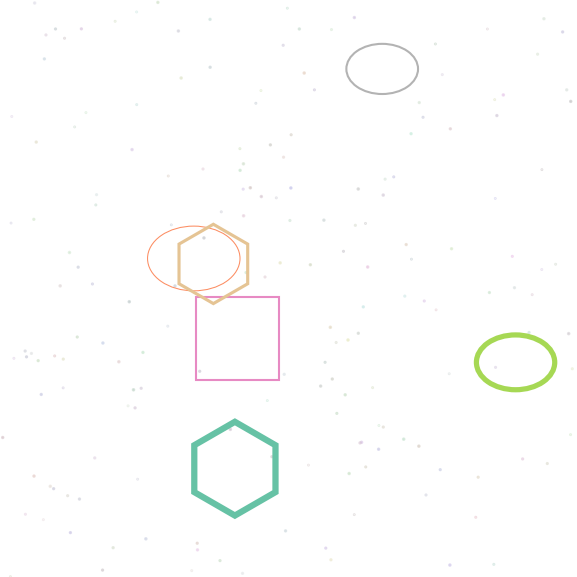[{"shape": "hexagon", "thickness": 3, "radius": 0.41, "center": [0.407, 0.188]}, {"shape": "oval", "thickness": 0.5, "radius": 0.4, "center": [0.336, 0.552]}, {"shape": "square", "thickness": 1, "radius": 0.36, "center": [0.411, 0.414]}, {"shape": "oval", "thickness": 2.5, "radius": 0.34, "center": [0.893, 0.372]}, {"shape": "hexagon", "thickness": 1.5, "radius": 0.34, "center": [0.369, 0.542]}, {"shape": "oval", "thickness": 1, "radius": 0.31, "center": [0.662, 0.88]}]